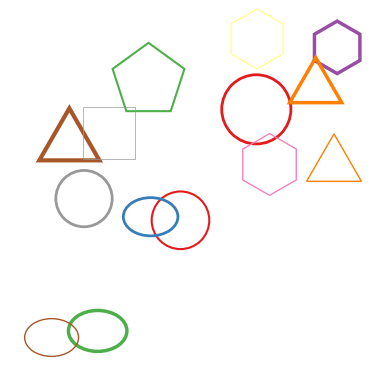[{"shape": "circle", "thickness": 2, "radius": 0.45, "center": [0.666, 0.716]}, {"shape": "circle", "thickness": 1.5, "radius": 0.37, "center": [0.469, 0.428]}, {"shape": "oval", "thickness": 2, "radius": 0.35, "center": [0.391, 0.437]}, {"shape": "pentagon", "thickness": 1.5, "radius": 0.49, "center": [0.386, 0.791]}, {"shape": "oval", "thickness": 2.5, "radius": 0.38, "center": [0.254, 0.14]}, {"shape": "hexagon", "thickness": 2.5, "radius": 0.34, "center": [0.876, 0.877]}, {"shape": "triangle", "thickness": 2.5, "radius": 0.39, "center": [0.82, 0.772]}, {"shape": "triangle", "thickness": 1, "radius": 0.41, "center": [0.868, 0.57]}, {"shape": "hexagon", "thickness": 0.5, "radius": 0.39, "center": [0.668, 0.899]}, {"shape": "triangle", "thickness": 3, "radius": 0.45, "center": [0.18, 0.629]}, {"shape": "oval", "thickness": 1, "radius": 0.35, "center": [0.134, 0.123]}, {"shape": "hexagon", "thickness": 1, "radius": 0.4, "center": [0.7, 0.573]}, {"shape": "circle", "thickness": 2, "radius": 0.37, "center": [0.218, 0.484]}, {"shape": "square", "thickness": 0.5, "radius": 0.34, "center": [0.284, 0.655]}]